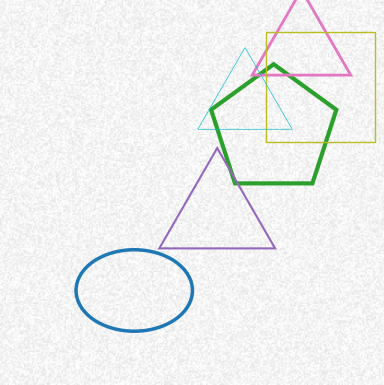[{"shape": "oval", "thickness": 2.5, "radius": 0.76, "center": [0.349, 0.246]}, {"shape": "pentagon", "thickness": 3, "radius": 0.86, "center": [0.711, 0.662]}, {"shape": "triangle", "thickness": 1.5, "radius": 0.87, "center": [0.564, 0.442]}, {"shape": "triangle", "thickness": 2, "radius": 0.74, "center": [0.783, 0.879]}, {"shape": "square", "thickness": 1, "radius": 0.71, "center": [0.832, 0.774]}, {"shape": "triangle", "thickness": 0.5, "radius": 0.71, "center": [0.636, 0.735]}]